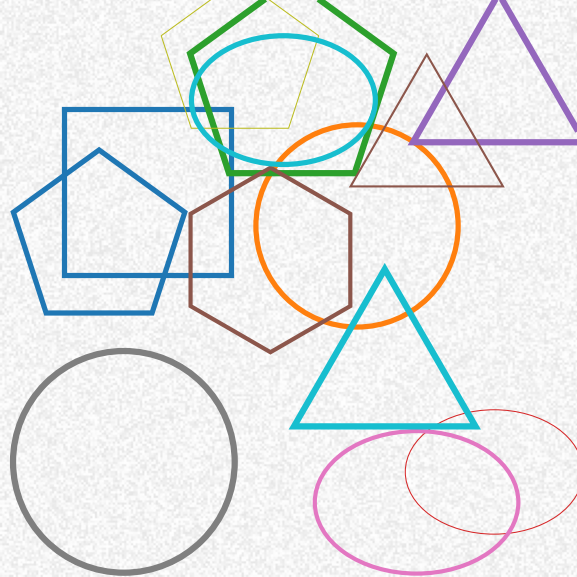[{"shape": "pentagon", "thickness": 2.5, "radius": 0.78, "center": [0.172, 0.583]}, {"shape": "square", "thickness": 2.5, "radius": 0.72, "center": [0.255, 0.667]}, {"shape": "circle", "thickness": 2.5, "radius": 0.88, "center": [0.618, 0.608]}, {"shape": "pentagon", "thickness": 3, "radius": 0.93, "center": [0.505, 0.849]}, {"shape": "oval", "thickness": 0.5, "radius": 0.77, "center": [0.856, 0.182]}, {"shape": "triangle", "thickness": 3, "radius": 0.86, "center": [0.864, 0.839]}, {"shape": "triangle", "thickness": 1, "radius": 0.76, "center": [0.739, 0.753]}, {"shape": "hexagon", "thickness": 2, "radius": 0.8, "center": [0.468, 0.549]}, {"shape": "oval", "thickness": 2, "radius": 0.88, "center": [0.721, 0.129]}, {"shape": "circle", "thickness": 3, "radius": 0.96, "center": [0.214, 0.199]}, {"shape": "pentagon", "thickness": 0.5, "radius": 0.72, "center": [0.415, 0.893]}, {"shape": "triangle", "thickness": 3, "radius": 0.91, "center": [0.666, 0.352]}, {"shape": "oval", "thickness": 2.5, "radius": 0.8, "center": [0.491, 0.826]}]